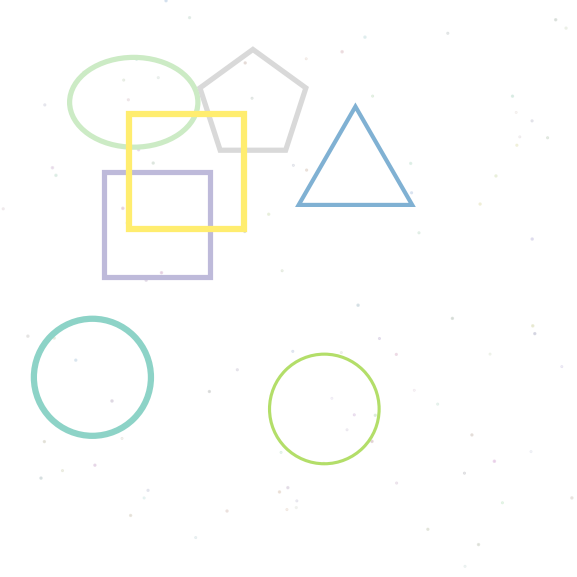[{"shape": "circle", "thickness": 3, "radius": 0.51, "center": [0.16, 0.346]}, {"shape": "square", "thickness": 2.5, "radius": 0.46, "center": [0.272, 0.61]}, {"shape": "triangle", "thickness": 2, "radius": 0.57, "center": [0.615, 0.701]}, {"shape": "circle", "thickness": 1.5, "radius": 0.47, "center": [0.562, 0.291]}, {"shape": "pentagon", "thickness": 2.5, "radius": 0.48, "center": [0.438, 0.817]}, {"shape": "oval", "thickness": 2.5, "radius": 0.56, "center": [0.232, 0.822]}, {"shape": "square", "thickness": 3, "radius": 0.5, "center": [0.323, 0.702]}]